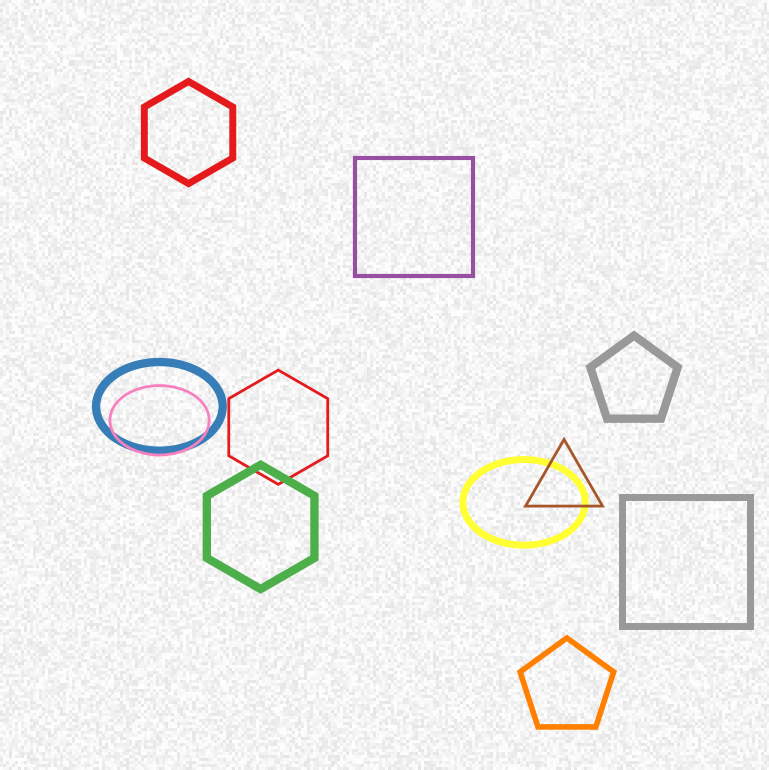[{"shape": "hexagon", "thickness": 1, "radius": 0.37, "center": [0.361, 0.445]}, {"shape": "hexagon", "thickness": 2.5, "radius": 0.33, "center": [0.245, 0.828]}, {"shape": "oval", "thickness": 3, "radius": 0.41, "center": [0.207, 0.472]}, {"shape": "hexagon", "thickness": 3, "radius": 0.4, "center": [0.338, 0.316]}, {"shape": "square", "thickness": 1.5, "radius": 0.38, "center": [0.537, 0.718]}, {"shape": "pentagon", "thickness": 2, "radius": 0.32, "center": [0.736, 0.108]}, {"shape": "oval", "thickness": 2.5, "radius": 0.4, "center": [0.681, 0.348]}, {"shape": "triangle", "thickness": 1, "radius": 0.29, "center": [0.733, 0.372]}, {"shape": "oval", "thickness": 1, "radius": 0.32, "center": [0.207, 0.454]}, {"shape": "square", "thickness": 2.5, "radius": 0.42, "center": [0.891, 0.271]}, {"shape": "pentagon", "thickness": 3, "radius": 0.3, "center": [0.823, 0.505]}]